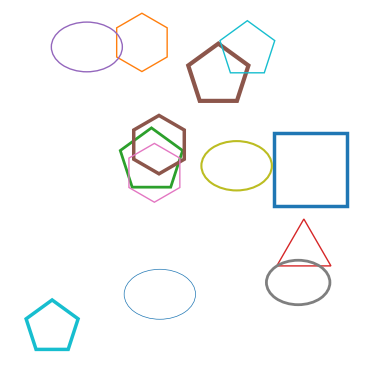[{"shape": "oval", "thickness": 0.5, "radius": 0.46, "center": [0.415, 0.236]}, {"shape": "square", "thickness": 2.5, "radius": 0.47, "center": [0.805, 0.559]}, {"shape": "hexagon", "thickness": 1, "radius": 0.38, "center": [0.369, 0.89]}, {"shape": "pentagon", "thickness": 2, "radius": 0.43, "center": [0.393, 0.583]}, {"shape": "triangle", "thickness": 1, "radius": 0.41, "center": [0.789, 0.35]}, {"shape": "oval", "thickness": 1, "radius": 0.46, "center": [0.226, 0.878]}, {"shape": "pentagon", "thickness": 3, "radius": 0.41, "center": [0.567, 0.805]}, {"shape": "hexagon", "thickness": 2.5, "radius": 0.38, "center": [0.413, 0.624]}, {"shape": "hexagon", "thickness": 1, "radius": 0.38, "center": [0.401, 0.551]}, {"shape": "oval", "thickness": 2, "radius": 0.41, "center": [0.774, 0.266]}, {"shape": "oval", "thickness": 1.5, "radius": 0.46, "center": [0.615, 0.569]}, {"shape": "pentagon", "thickness": 2.5, "radius": 0.35, "center": [0.135, 0.15]}, {"shape": "pentagon", "thickness": 1, "radius": 0.37, "center": [0.642, 0.871]}]